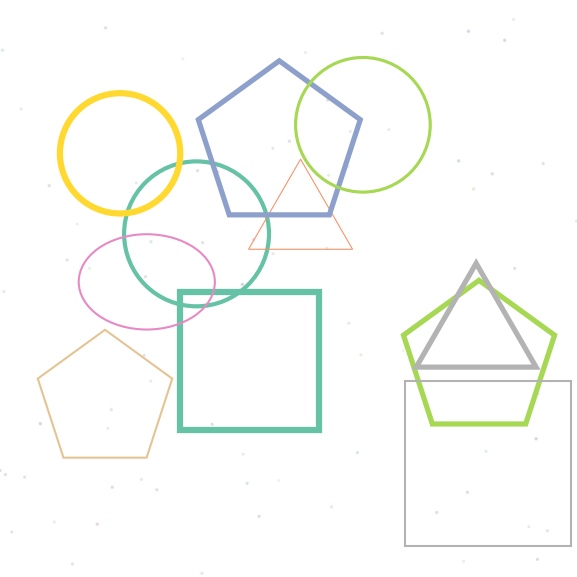[{"shape": "square", "thickness": 3, "radius": 0.6, "center": [0.432, 0.374]}, {"shape": "circle", "thickness": 2, "radius": 0.63, "center": [0.34, 0.594]}, {"shape": "triangle", "thickness": 0.5, "radius": 0.52, "center": [0.52, 0.619]}, {"shape": "pentagon", "thickness": 2.5, "radius": 0.74, "center": [0.484, 0.746]}, {"shape": "oval", "thickness": 1, "radius": 0.59, "center": [0.254, 0.511]}, {"shape": "pentagon", "thickness": 2.5, "radius": 0.69, "center": [0.829, 0.376]}, {"shape": "circle", "thickness": 1.5, "radius": 0.58, "center": [0.628, 0.783]}, {"shape": "circle", "thickness": 3, "radius": 0.52, "center": [0.208, 0.734]}, {"shape": "pentagon", "thickness": 1, "radius": 0.61, "center": [0.182, 0.306]}, {"shape": "square", "thickness": 1, "radius": 0.72, "center": [0.845, 0.197]}, {"shape": "triangle", "thickness": 2.5, "radius": 0.6, "center": [0.825, 0.423]}]